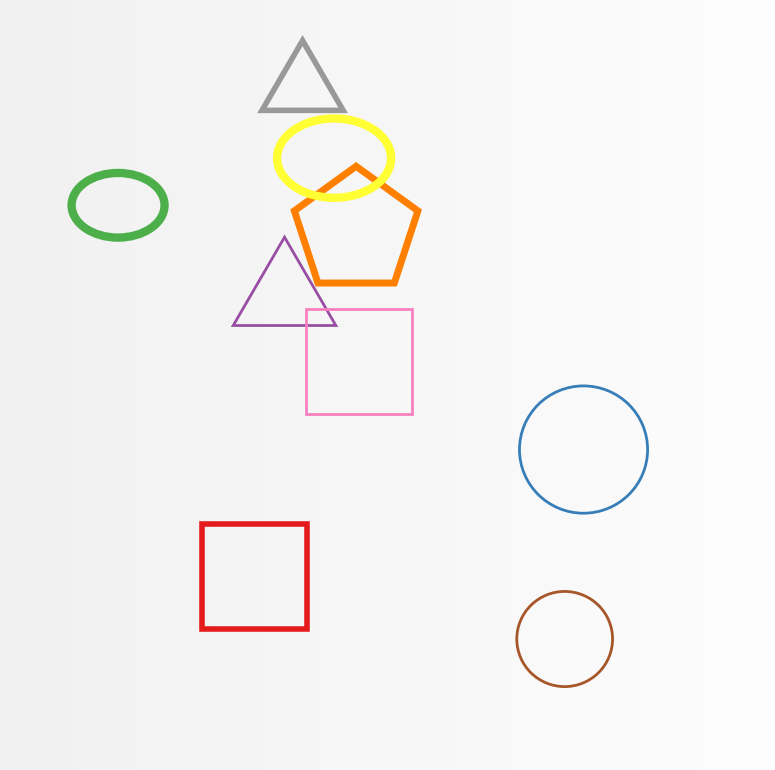[{"shape": "square", "thickness": 2, "radius": 0.34, "center": [0.328, 0.251]}, {"shape": "circle", "thickness": 1, "radius": 0.41, "center": [0.753, 0.416]}, {"shape": "oval", "thickness": 3, "radius": 0.3, "center": [0.152, 0.733]}, {"shape": "triangle", "thickness": 1, "radius": 0.38, "center": [0.367, 0.615]}, {"shape": "pentagon", "thickness": 2.5, "radius": 0.42, "center": [0.46, 0.7]}, {"shape": "oval", "thickness": 3, "radius": 0.37, "center": [0.431, 0.795]}, {"shape": "circle", "thickness": 1, "radius": 0.31, "center": [0.729, 0.17]}, {"shape": "square", "thickness": 1, "radius": 0.34, "center": [0.463, 0.531]}, {"shape": "triangle", "thickness": 2, "radius": 0.3, "center": [0.39, 0.887]}]